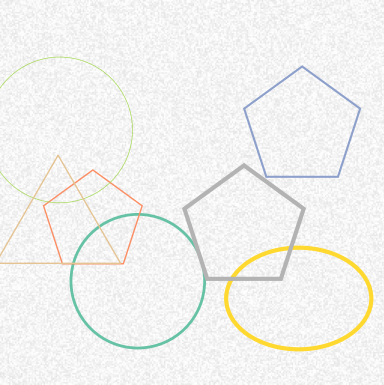[{"shape": "circle", "thickness": 2, "radius": 0.87, "center": [0.358, 0.27]}, {"shape": "pentagon", "thickness": 1, "radius": 0.67, "center": [0.241, 0.424]}, {"shape": "pentagon", "thickness": 1.5, "radius": 0.79, "center": [0.785, 0.669]}, {"shape": "circle", "thickness": 0.5, "radius": 0.95, "center": [0.155, 0.663]}, {"shape": "oval", "thickness": 3, "radius": 0.94, "center": [0.776, 0.225]}, {"shape": "triangle", "thickness": 1, "radius": 0.94, "center": [0.151, 0.41]}, {"shape": "pentagon", "thickness": 3, "radius": 0.81, "center": [0.634, 0.407]}]